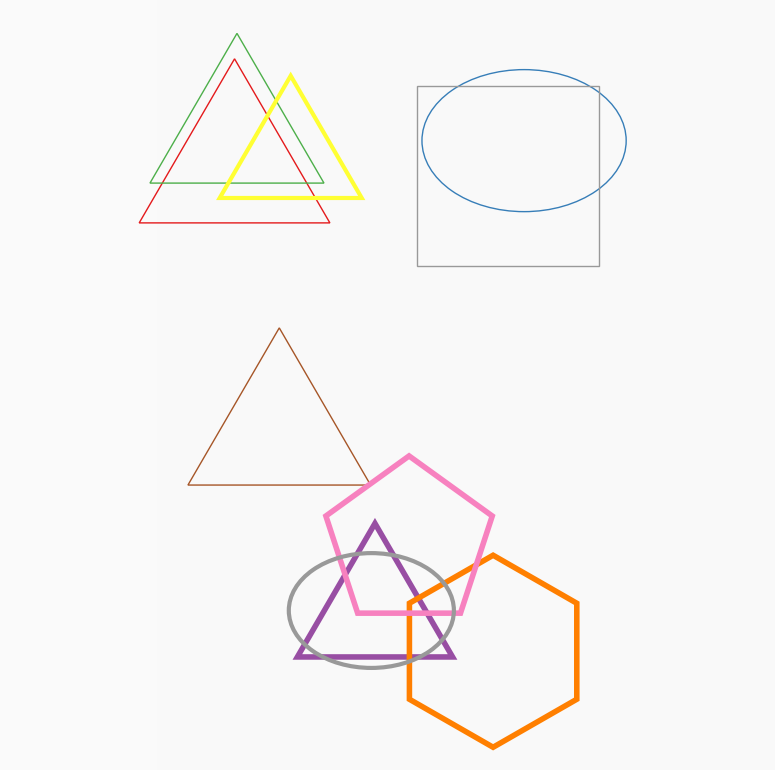[{"shape": "triangle", "thickness": 0.5, "radius": 0.71, "center": [0.303, 0.782]}, {"shape": "oval", "thickness": 0.5, "radius": 0.66, "center": [0.676, 0.817]}, {"shape": "triangle", "thickness": 0.5, "radius": 0.65, "center": [0.306, 0.827]}, {"shape": "triangle", "thickness": 2, "radius": 0.58, "center": [0.484, 0.205]}, {"shape": "hexagon", "thickness": 2, "radius": 0.62, "center": [0.636, 0.154]}, {"shape": "triangle", "thickness": 1.5, "radius": 0.53, "center": [0.375, 0.796]}, {"shape": "triangle", "thickness": 0.5, "radius": 0.68, "center": [0.36, 0.438]}, {"shape": "pentagon", "thickness": 2, "radius": 0.56, "center": [0.528, 0.295]}, {"shape": "oval", "thickness": 1.5, "radius": 0.53, "center": [0.479, 0.207]}, {"shape": "square", "thickness": 0.5, "radius": 0.59, "center": [0.655, 0.771]}]